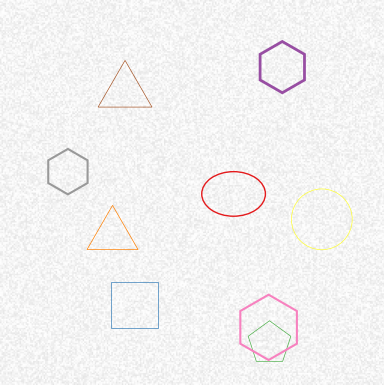[{"shape": "oval", "thickness": 1, "radius": 0.41, "center": [0.607, 0.496]}, {"shape": "square", "thickness": 0.5, "radius": 0.3, "center": [0.349, 0.208]}, {"shape": "pentagon", "thickness": 0.5, "radius": 0.29, "center": [0.7, 0.109]}, {"shape": "hexagon", "thickness": 2, "radius": 0.33, "center": [0.733, 0.826]}, {"shape": "triangle", "thickness": 0.5, "radius": 0.38, "center": [0.292, 0.39]}, {"shape": "circle", "thickness": 0.5, "radius": 0.39, "center": [0.836, 0.43]}, {"shape": "triangle", "thickness": 0.5, "radius": 0.4, "center": [0.325, 0.762]}, {"shape": "hexagon", "thickness": 1.5, "radius": 0.42, "center": [0.698, 0.15]}, {"shape": "hexagon", "thickness": 1.5, "radius": 0.29, "center": [0.176, 0.554]}]